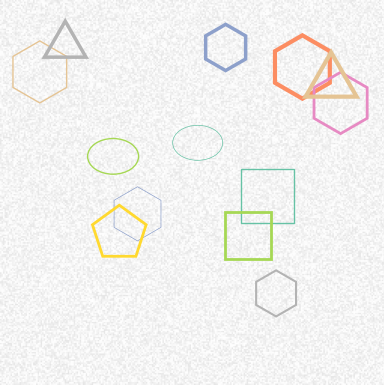[{"shape": "square", "thickness": 1, "radius": 0.35, "center": [0.695, 0.491]}, {"shape": "oval", "thickness": 0.5, "radius": 0.32, "center": [0.513, 0.629]}, {"shape": "hexagon", "thickness": 3, "radius": 0.41, "center": [0.785, 0.826]}, {"shape": "hexagon", "thickness": 0.5, "radius": 0.35, "center": [0.357, 0.445]}, {"shape": "hexagon", "thickness": 2.5, "radius": 0.3, "center": [0.586, 0.877]}, {"shape": "hexagon", "thickness": 2, "radius": 0.4, "center": [0.885, 0.733]}, {"shape": "oval", "thickness": 1, "radius": 0.33, "center": [0.294, 0.594]}, {"shape": "square", "thickness": 2, "radius": 0.3, "center": [0.645, 0.389]}, {"shape": "pentagon", "thickness": 2, "radius": 0.37, "center": [0.31, 0.394]}, {"shape": "triangle", "thickness": 3, "radius": 0.38, "center": [0.86, 0.787]}, {"shape": "hexagon", "thickness": 1, "radius": 0.4, "center": [0.103, 0.813]}, {"shape": "hexagon", "thickness": 1.5, "radius": 0.3, "center": [0.717, 0.238]}, {"shape": "triangle", "thickness": 2.5, "radius": 0.31, "center": [0.169, 0.883]}]